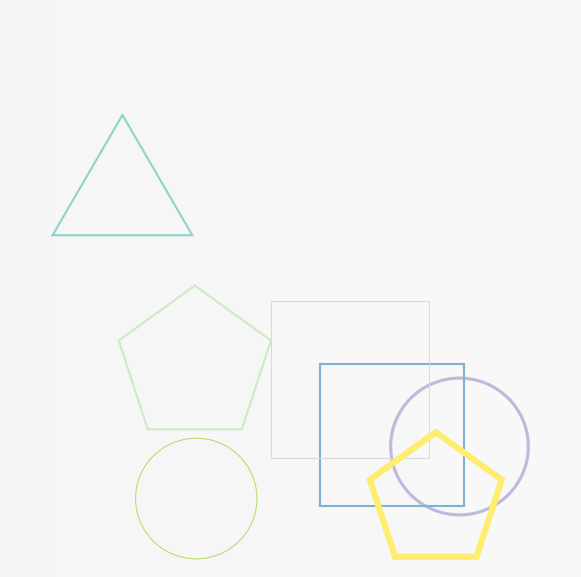[{"shape": "triangle", "thickness": 1, "radius": 0.69, "center": [0.211, 0.661]}, {"shape": "circle", "thickness": 1.5, "radius": 0.59, "center": [0.791, 0.226]}, {"shape": "square", "thickness": 1, "radius": 0.62, "center": [0.675, 0.246]}, {"shape": "circle", "thickness": 0.5, "radius": 0.52, "center": [0.338, 0.136]}, {"shape": "square", "thickness": 0.5, "radius": 0.68, "center": [0.603, 0.342]}, {"shape": "pentagon", "thickness": 1, "radius": 0.69, "center": [0.335, 0.367]}, {"shape": "pentagon", "thickness": 3, "radius": 0.6, "center": [0.75, 0.132]}]